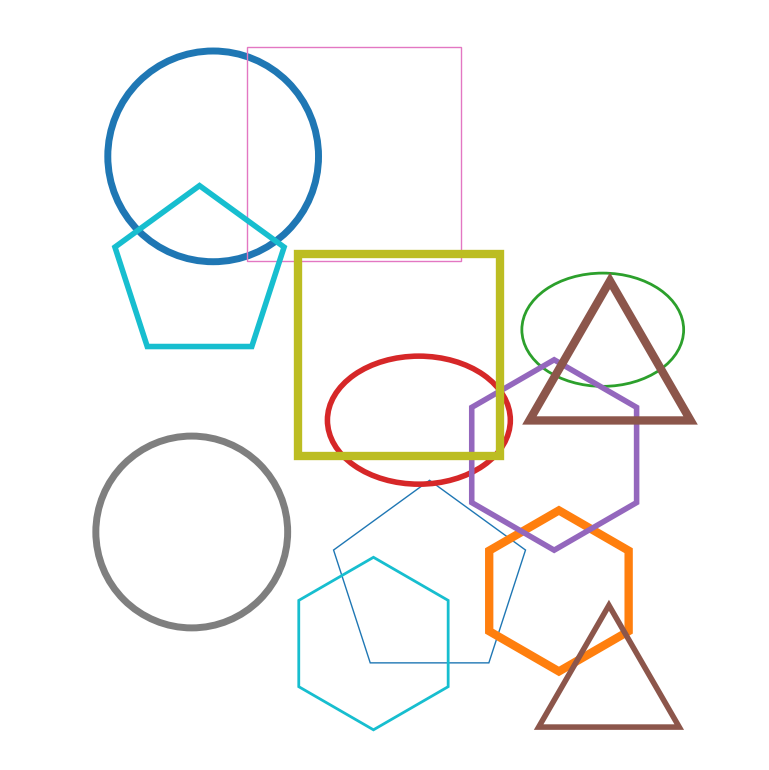[{"shape": "circle", "thickness": 2.5, "radius": 0.68, "center": [0.277, 0.797]}, {"shape": "pentagon", "thickness": 0.5, "radius": 0.66, "center": [0.558, 0.245]}, {"shape": "hexagon", "thickness": 3, "radius": 0.52, "center": [0.726, 0.233]}, {"shape": "oval", "thickness": 1, "radius": 0.53, "center": [0.783, 0.572]}, {"shape": "oval", "thickness": 2, "radius": 0.59, "center": [0.544, 0.454]}, {"shape": "hexagon", "thickness": 2, "radius": 0.62, "center": [0.72, 0.409]}, {"shape": "triangle", "thickness": 3, "radius": 0.6, "center": [0.792, 0.514]}, {"shape": "triangle", "thickness": 2, "radius": 0.53, "center": [0.791, 0.108]}, {"shape": "square", "thickness": 0.5, "radius": 0.7, "center": [0.46, 0.8]}, {"shape": "circle", "thickness": 2.5, "radius": 0.62, "center": [0.249, 0.309]}, {"shape": "square", "thickness": 3, "radius": 0.66, "center": [0.518, 0.539]}, {"shape": "hexagon", "thickness": 1, "radius": 0.56, "center": [0.485, 0.164]}, {"shape": "pentagon", "thickness": 2, "radius": 0.58, "center": [0.259, 0.643]}]